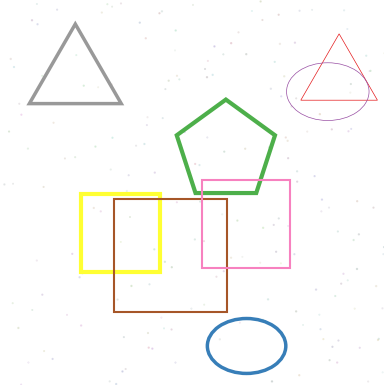[{"shape": "triangle", "thickness": 0.5, "radius": 0.57, "center": [0.881, 0.797]}, {"shape": "oval", "thickness": 2.5, "radius": 0.51, "center": [0.64, 0.101]}, {"shape": "pentagon", "thickness": 3, "radius": 0.67, "center": [0.587, 0.607]}, {"shape": "oval", "thickness": 0.5, "radius": 0.54, "center": [0.851, 0.762]}, {"shape": "square", "thickness": 3, "radius": 0.51, "center": [0.313, 0.395]}, {"shape": "square", "thickness": 1.5, "radius": 0.74, "center": [0.443, 0.336]}, {"shape": "square", "thickness": 1.5, "radius": 0.57, "center": [0.639, 0.418]}, {"shape": "triangle", "thickness": 2.5, "radius": 0.69, "center": [0.196, 0.8]}]